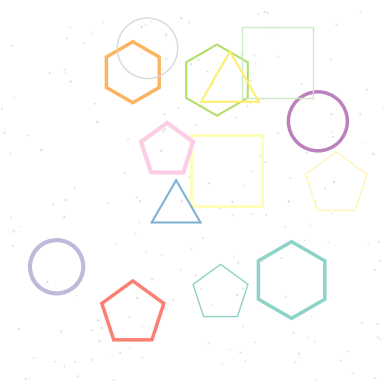[{"shape": "hexagon", "thickness": 2.5, "radius": 0.5, "center": [0.757, 0.273]}, {"shape": "pentagon", "thickness": 1, "radius": 0.37, "center": [0.573, 0.238]}, {"shape": "square", "thickness": 2, "radius": 0.46, "center": [0.588, 0.557]}, {"shape": "circle", "thickness": 3, "radius": 0.35, "center": [0.147, 0.307]}, {"shape": "pentagon", "thickness": 2.5, "radius": 0.42, "center": [0.345, 0.186]}, {"shape": "triangle", "thickness": 1.5, "radius": 0.37, "center": [0.457, 0.459]}, {"shape": "hexagon", "thickness": 2.5, "radius": 0.4, "center": [0.345, 0.812]}, {"shape": "hexagon", "thickness": 1.5, "radius": 0.46, "center": [0.564, 0.792]}, {"shape": "pentagon", "thickness": 3, "radius": 0.36, "center": [0.434, 0.61]}, {"shape": "circle", "thickness": 1, "radius": 0.39, "center": [0.383, 0.875]}, {"shape": "circle", "thickness": 2.5, "radius": 0.38, "center": [0.826, 0.685]}, {"shape": "square", "thickness": 1, "radius": 0.46, "center": [0.722, 0.839]}, {"shape": "pentagon", "thickness": 0.5, "radius": 0.42, "center": [0.873, 0.522]}, {"shape": "triangle", "thickness": 1.5, "radius": 0.43, "center": [0.597, 0.779]}]